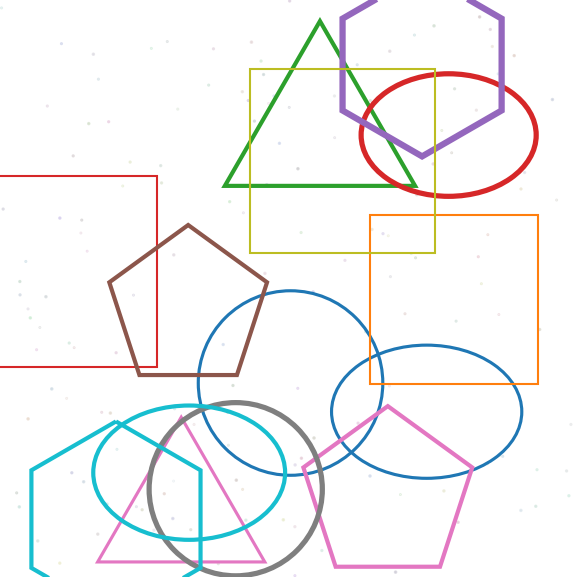[{"shape": "circle", "thickness": 1.5, "radius": 0.8, "center": [0.503, 0.336]}, {"shape": "oval", "thickness": 1.5, "radius": 0.82, "center": [0.739, 0.286]}, {"shape": "square", "thickness": 1, "radius": 0.73, "center": [0.786, 0.48]}, {"shape": "triangle", "thickness": 2, "radius": 0.95, "center": [0.554, 0.772]}, {"shape": "oval", "thickness": 2.5, "radius": 0.76, "center": [0.777, 0.765]}, {"shape": "square", "thickness": 1, "radius": 0.83, "center": [0.106, 0.529]}, {"shape": "hexagon", "thickness": 3, "radius": 0.8, "center": [0.731, 0.887]}, {"shape": "pentagon", "thickness": 2, "radius": 0.72, "center": [0.326, 0.466]}, {"shape": "pentagon", "thickness": 2, "radius": 0.77, "center": [0.672, 0.142]}, {"shape": "triangle", "thickness": 1.5, "radius": 0.84, "center": [0.314, 0.11]}, {"shape": "circle", "thickness": 2.5, "radius": 0.75, "center": [0.408, 0.152]}, {"shape": "square", "thickness": 1, "radius": 0.8, "center": [0.593, 0.72]}, {"shape": "hexagon", "thickness": 2, "radius": 0.85, "center": [0.201, 0.1]}, {"shape": "oval", "thickness": 2, "radius": 0.83, "center": [0.328, 0.181]}]